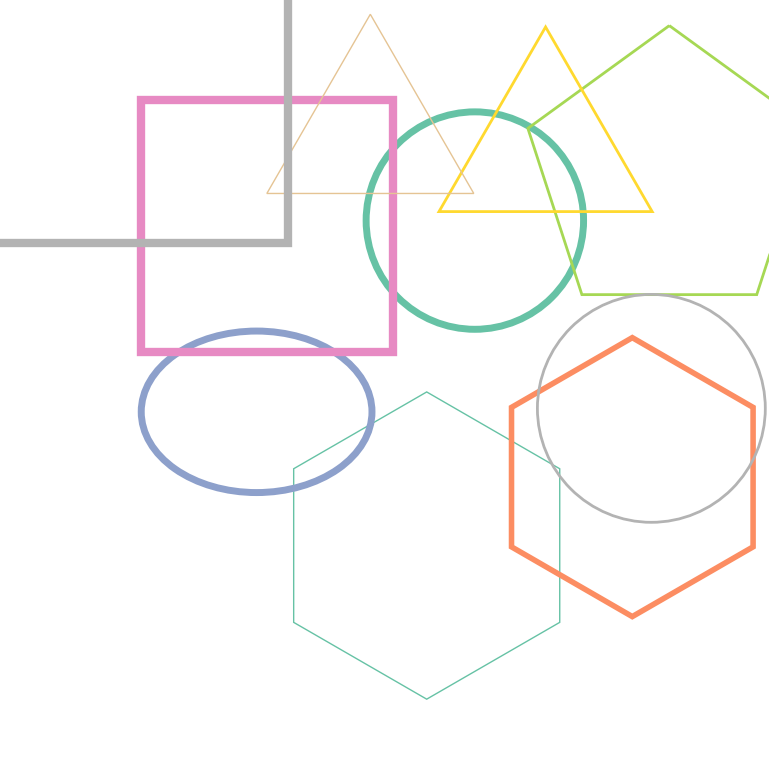[{"shape": "circle", "thickness": 2.5, "radius": 0.71, "center": [0.617, 0.714]}, {"shape": "hexagon", "thickness": 0.5, "radius": 1.0, "center": [0.554, 0.291]}, {"shape": "hexagon", "thickness": 2, "radius": 0.91, "center": [0.821, 0.38]}, {"shape": "oval", "thickness": 2.5, "radius": 0.75, "center": [0.333, 0.465]}, {"shape": "square", "thickness": 3, "radius": 0.82, "center": [0.347, 0.706]}, {"shape": "pentagon", "thickness": 1, "radius": 0.97, "center": [0.869, 0.774]}, {"shape": "triangle", "thickness": 1, "radius": 0.8, "center": [0.709, 0.805]}, {"shape": "triangle", "thickness": 0.5, "radius": 0.78, "center": [0.481, 0.826]}, {"shape": "square", "thickness": 3, "radius": 0.98, "center": [0.179, 0.879]}, {"shape": "circle", "thickness": 1, "radius": 0.74, "center": [0.846, 0.47]}]